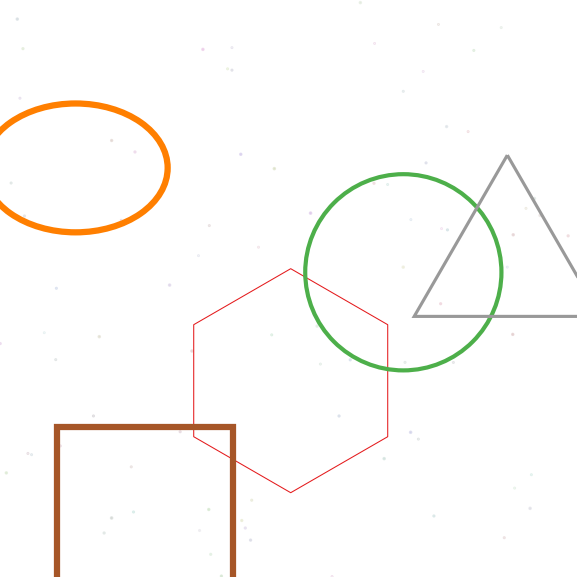[{"shape": "hexagon", "thickness": 0.5, "radius": 0.97, "center": [0.503, 0.34]}, {"shape": "circle", "thickness": 2, "radius": 0.85, "center": [0.698, 0.528]}, {"shape": "oval", "thickness": 3, "radius": 0.8, "center": [0.131, 0.708]}, {"shape": "square", "thickness": 3, "radius": 0.76, "center": [0.251, 0.107]}, {"shape": "triangle", "thickness": 1.5, "radius": 0.93, "center": [0.878, 0.544]}]